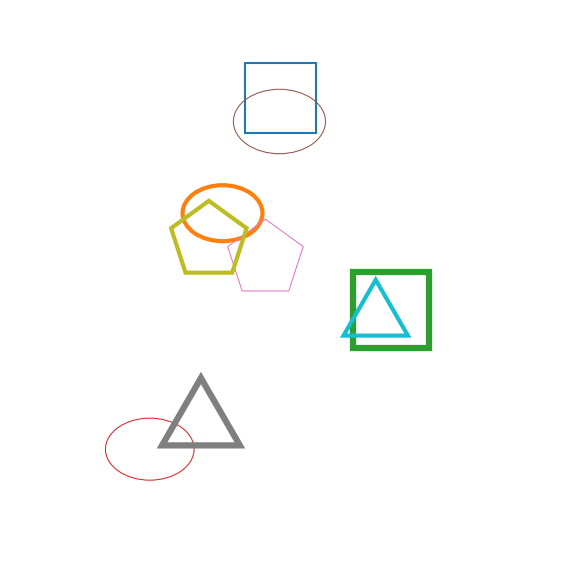[{"shape": "square", "thickness": 1, "radius": 0.31, "center": [0.486, 0.829]}, {"shape": "oval", "thickness": 2, "radius": 0.35, "center": [0.385, 0.63]}, {"shape": "square", "thickness": 3, "radius": 0.33, "center": [0.677, 0.463]}, {"shape": "oval", "thickness": 0.5, "radius": 0.38, "center": [0.259, 0.221]}, {"shape": "oval", "thickness": 0.5, "radius": 0.4, "center": [0.484, 0.789]}, {"shape": "pentagon", "thickness": 0.5, "radius": 0.34, "center": [0.46, 0.551]}, {"shape": "triangle", "thickness": 3, "radius": 0.39, "center": [0.348, 0.267]}, {"shape": "pentagon", "thickness": 2, "radius": 0.34, "center": [0.362, 0.583]}, {"shape": "triangle", "thickness": 2, "radius": 0.32, "center": [0.651, 0.45]}]